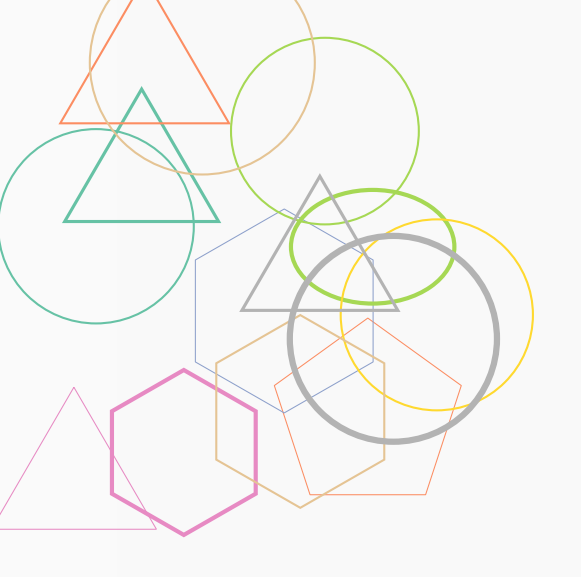[{"shape": "circle", "thickness": 1, "radius": 0.84, "center": [0.165, 0.607]}, {"shape": "triangle", "thickness": 1.5, "radius": 0.76, "center": [0.244, 0.692]}, {"shape": "pentagon", "thickness": 0.5, "radius": 0.85, "center": [0.633, 0.279]}, {"shape": "triangle", "thickness": 1, "radius": 0.84, "center": [0.249, 0.869]}, {"shape": "hexagon", "thickness": 0.5, "radius": 0.88, "center": [0.489, 0.461]}, {"shape": "hexagon", "thickness": 2, "radius": 0.71, "center": [0.316, 0.216]}, {"shape": "triangle", "thickness": 0.5, "radius": 0.82, "center": [0.127, 0.165]}, {"shape": "oval", "thickness": 2, "radius": 0.7, "center": [0.641, 0.572]}, {"shape": "circle", "thickness": 1, "radius": 0.81, "center": [0.559, 0.772]}, {"shape": "circle", "thickness": 1, "radius": 0.83, "center": [0.751, 0.454]}, {"shape": "hexagon", "thickness": 1, "radius": 0.83, "center": [0.517, 0.287]}, {"shape": "circle", "thickness": 1, "radius": 0.97, "center": [0.348, 0.891]}, {"shape": "triangle", "thickness": 1.5, "radius": 0.77, "center": [0.55, 0.539]}, {"shape": "circle", "thickness": 3, "radius": 0.89, "center": [0.677, 0.412]}]